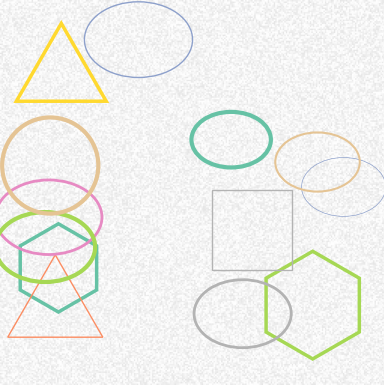[{"shape": "hexagon", "thickness": 2.5, "radius": 0.57, "center": [0.152, 0.304]}, {"shape": "oval", "thickness": 3, "radius": 0.52, "center": [0.6, 0.637]}, {"shape": "triangle", "thickness": 1, "radius": 0.71, "center": [0.144, 0.195]}, {"shape": "oval", "thickness": 1, "radius": 0.7, "center": [0.36, 0.897]}, {"shape": "oval", "thickness": 0.5, "radius": 0.55, "center": [0.893, 0.514]}, {"shape": "oval", "thickness": 2, "radius": 0.69, "center": [0.126, 0.436]}, {"shape": "oval", "thickness": 3, "radius": 0.65, "center": [0.117, 0.358]}, {"shape": "hexagon", "thickness": 2.5, "radius": 0.7, "center": [0.812, 0.207]}, {"shape": "triangle", "thickness": 2.5, "radius": 0.67, "center": [0.159, 0.804]}, {"shape": "circle", "thickness": 3, "radius": 0.62, "center": [0.13, 0.57]}, {"shape": "oval", "thickness": 1.5, "radius": 0.55, "center": [0.825, 0.579]}, {"shape": "oval", "thickness": 2, "radius": 0.63, "center": [0.63, 0.185]}, {"shape": "square", "thickness": 1, "radius": 0.52, "center": [0.655, 0.402]}]